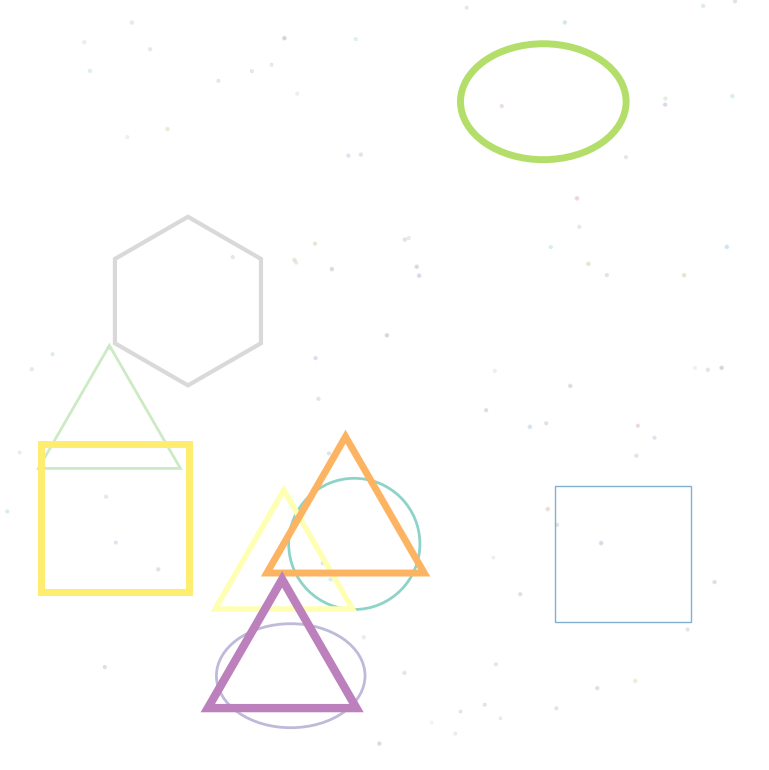[{"shape": "circle", "thickness": 1, "radius": 0.43, "center": [0.46, 0.294]}, {"shape": "triangle", "thickness": 2, "radius": 0.52, "center": [0.369, 0.261]}, {"shape": "oval", "thickness": 1, "radius": 0.48, "center": [0.378, 0.122]}, {"shape": "square", "thickness": 0.5, "radius": 0.44, "center": [0.809, 0.281]}, {"shape": "triangle", "thickness": 2.5, "radius": 0.59, "center": [0.449, 0.315]}, {"shape": "oval", "thickness": 2.5, "radius": 0.54, "center": [0.706, 0.868]}, {"shape": "hexagon", "thickness": 1.5, "radius": 0.55, "center": [0.244, 0.609]}, {"shape": "triangle", "thickness": 3, "radius": 0.56, "center": [0.366, 0.136]}, {"shape": "triangle", "thickness": 1, "radius": 0.53, "center": [0.142, 0.445]}, {"shape": "square", "thickness": 2.5, "radius": 0.48, "center": [0.149, 0.327]}]